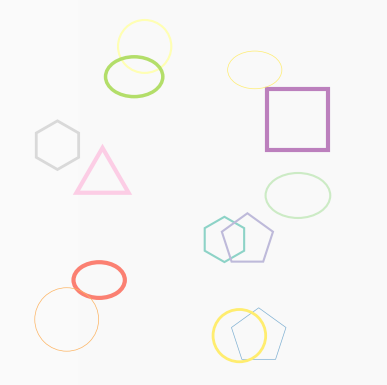[{"shape": "hexagon", "thickness": 1.5, "radius": 0.29, "center": [0.579, 0.378]}, {"shape": "circle", "thickness": 1.5, "radius": 0.34, "center": [0.373, 0.879]}, {"shape": "pentagon", "thickness": 1.5, "radius": 0.35, "center": [0.638, 0.377]}, {"shape": "oval", "thickness": 3, "radius": 0.33, "center": [0.256, 0.273]}, {"shape": "pentagon", "thickness": 0.5, "radius": 0.37, "center": [0.668, 0.127]}, {"shape": "circle", "thickness": 0.5, "radius": 0.41, "center": [0.172, 0.17]}, {"shape": "oval", "thickness": 2.5, "radius": 0.37, "center": [0.346, 0.801]}, {"shape": "triangle", "thickness": 3, "radius": 0.39, "center": [0.265, 0.538]}, {"shape": "hexagon", "thickness": 2, "radius": 0.32, "center": [0.148, 0.623]}, {"shape": "square", "thickness": 3, "radius": 0.4, "center": [0.768, 0.689]}, {"shape": "oval", "thickness": 1.5, "radius": 0.42, "center": [0.769, 0.492]}, {"shape": "oval", "thickness": 0.5, "radius": 0.35, "center": [0.657, 0.818]}, {"shape": "circle", "thickness": 2, "radius": 0.34, "center": [0.618, 0.128]}]